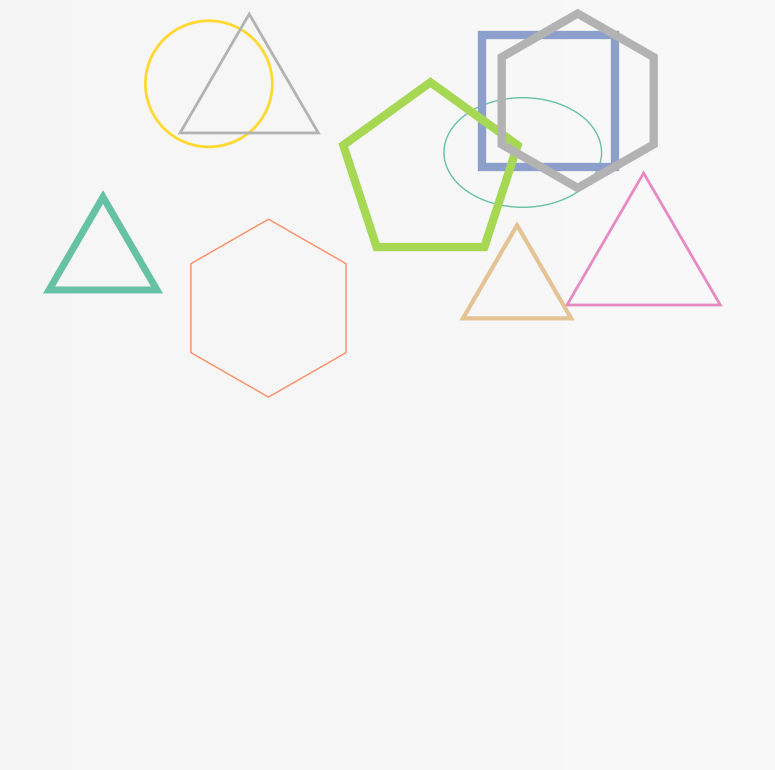[{"shape": "oval", "thickness": 0.5, "radius": 0.51, "center": [0.675, 0.802]}, {"shape": "triangle", "thickness": 2.5, "radius": 0.4, "center": [0.133, 0.664]}, {"shape": "hexagon", "thickness": 0.5, "radius": 0.58, "center": [0.346, 0.6]}, {"shape": "square", "thickness": 3, "radius": 0.43, "center": [0.708, 0.869]}, {"shape": "triangle", "thickness": 1, "radius": 0.57, "center": [0.831, 0.661]}, {"shape": "pentagon", "thickness": 3, "radius": 0.59, "center": [0.555, 0.775]}, {"shape": "circle", "thickness": 1, "radius": 0.41, "center": [0.269, 0.891]}, {"shape": "triangle", "thickness": 1.5, "radius": 0.4, "center": [0.667, 0.627]}, {"shape": "triangle", "thickness": 1, "radius": 0.51, "center": [0.322, 0.879]}, {"shape": "hexagon", "thickness": 3, "radius": 0.57, "center": [0.745, 0.869]}]